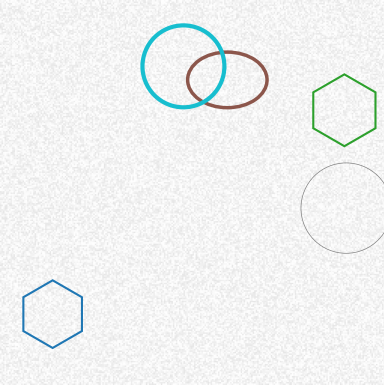[{"shape": "hexagon", "thickness": 1.5, "radius": 0.44, "center": [0.137, 0.184]}, {"shape": "hexagon", "thickness": 1.5, "radius": 0.47, "center": [0.894, 0.714]}, {"shape": "oval", "thickness": 2.5, "radius": 0.52, "center": [0.59, 0.792]}, {"shape": "circle", "thickness": 0.5, "radius": 0.59, "center": [0.899, 0.459]}, {"shape": "circle", "thickness": 3, "radius": 0.53, "center": [0.476, 0.828]}]